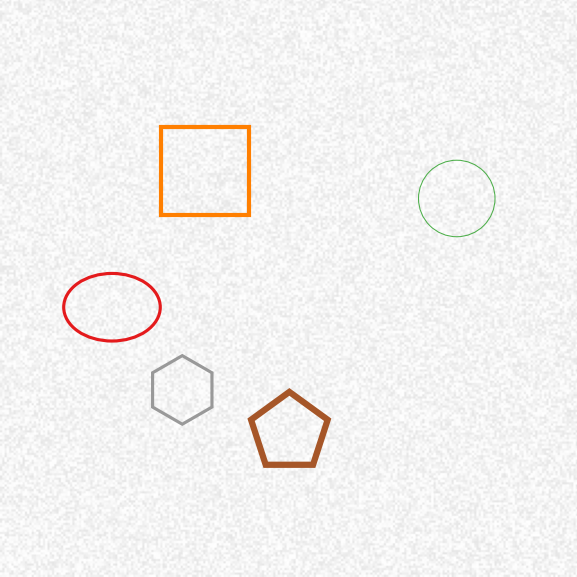[{"shape": "oval", "thickness": 1.5, "radius": 0.42, "center": [0.194, 0.467]}, {"shape": "circle", "thickness": 0.5, "radius": 0.33, "center": [0.791, 0.655]}, {"shape": "square", "thickness": 2, "radius": 0.38, "center": [0.356, 0.703]}, {"shape": "pentagon", "thickness": 3, "radius": 0.35, "center": [0.501, 0.251]}, {"shape": "hexagon", "thickness": 1.5, "radius": 0.3, "center": [0.316, 0.324]}]